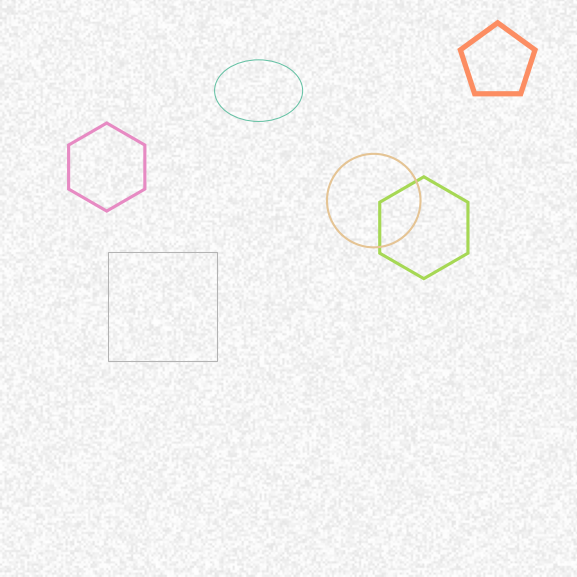[{"shape": "oval", "thickness": 0.5, "radius": 0.38, "center": [0.448, 0.842]}, {"shape": "pentagon", "thickness": 2.5, "radius": 0.34, "center": [0.862, 0.892]}, {"shape": "hexagon", "thickness": 1.5, "radius": 0.38, "center": [0.185, 0.71]}, {"shape": "hexagon", "thickness": 1.5, "radius": 0.44, "center": [0.734, 0.605]}, {"shape": "circle", "thickness": 1, "radius": 0.4, "center": [0.647, 0.652]}, {"shape": "square", "thickness": 0.5, "radius": 0.47, "center": [0.281, 0.469]}]